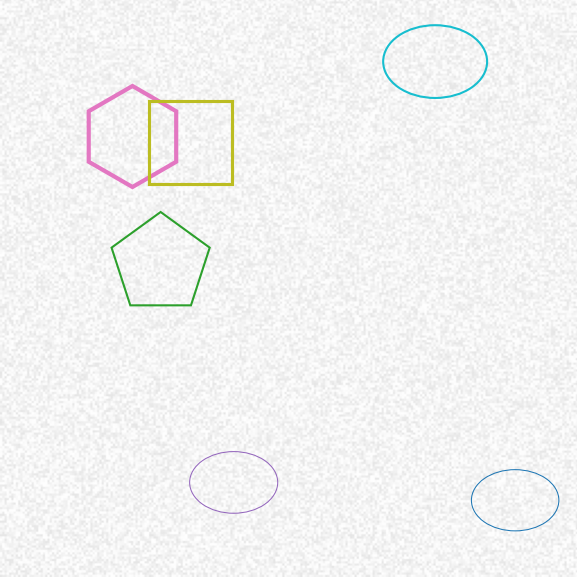[{"shape": "oval", "thickness": 0.5, "radius": 0.38, "center": [0.892, 0.133]}, {"shape": "pentagon", "thickness": 1, "radius": 0.45, "center": [0.278, 0.543]}, {"shape": "oval", "thickness": 0.5, "radius": 0.38, "center": [0.405, 0.164]}, {"shape": "hexagon", "thickness": 2, "radius": 0.44, "center": [0.229, 0.763]}, {"shape": "square", "thickness": 1.5, "radius": 0.36, "center": [0.329, 0.752]}, {"shape": "oval", "thickness": 1, "radius": 0.45, "center": [0.753, 0.892]}]